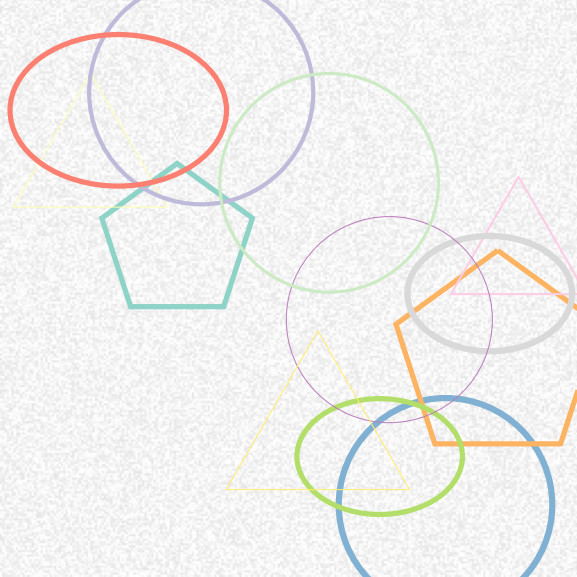[{"shape": "pentagon", "thickness": 2.5, "radius": 0.69, "center": [0.307, 0.579]}, {"shape": "triangle", "thickness": 0.5, "radius": 0.77, "center": [0.157, 0.718]}, {"shape": "circle", "thickness": 2, "radius": 0.97, "center": [0.348, 0.839]}, {"shape": "oval", "thickness": 2.5, "radius": 0.94, "center": [0.205, 0.808]}, {"shape": "circle", "thickness": 3, "radius": 0.92, "center": [0.771, 0.125]}, {"shape": "pentagon", "thickness": 2.5, "radius": 0.93, "center": [0.862, 0.38]}, {"shape": "oval", "thickness": 2.5, "radius": 0.72, "center": [0.657, 0.209]}, {"shape": "triangle", "thickness": 1, "radius": 0.68, "center": [0.898, 0.558]}, {"shape": "oval", "thickness": 3, "radius": 0.71, "center": [0.848, 0.491]}, {"shape": "circle", "thickness": 0.5, "radius": 0.89, "center": [0.674, 0.446]}, {"shape": "circle", "thickness": 1.5, "radius": 0.95, "center": [0.57, 0.683]}, {"shape": "triangle", "thickness": 0.5, "radius": 0.92, "center": [0.55, 0.243]}]